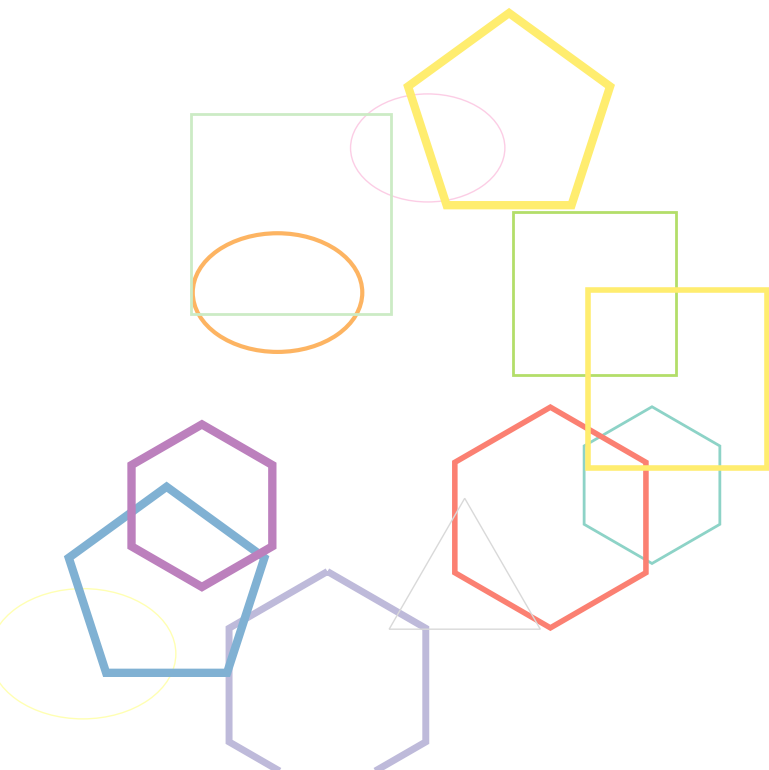[{"shape": "hexagon", "thickness": 1, "radius": 0.51, "center": [0.847, 0.37]}, {"shape": "oval", "thickness": 0.5, "radius": 0.6, "center": [0.108, 0.151]}, {"shape": "hexagon", "thickness": 2.5, "radius": 0.74, "center": [0.425, 0.11]}, {"shape": "hexagon", "thickness": 2, "radius": 0.72, "center": [0.715, 0.328]}, {"shape": "pentagon", "thickness": 3, "radius": 0.67, "center": [0.216, 0.234]}, {"shape": "oval", "thickness": 1.5, "radius": 0.55, "center": [0.36, 0.62]}, {"shape": "square", "thickness": 1, "radius": 0.53, "center": [0.772, 0.619]}, {"shape": "oval", "thickness": 0.5, "radius": 0.5, "center": [0.555, 0.808]}, {"shape": "triangle", "thickness": 0.5, "radius": 0.57, "center": [0.604, 0.24]}, {"shape": "hexagon", "thickness": 3, "radius": 0.53, "center": [0.262, 0.343]}, {"shape": "square", "thickness": 1, "radius": 0.65, "center": [0.378, 0.722]}, {"shape": "square", "thickness": 2, "radius": 0.58, "center": [0.879, 0.508]}, {"shape": "pentagon", "thickness": 3, "radius": 0.69, "center": [0.661, 0.845]}]